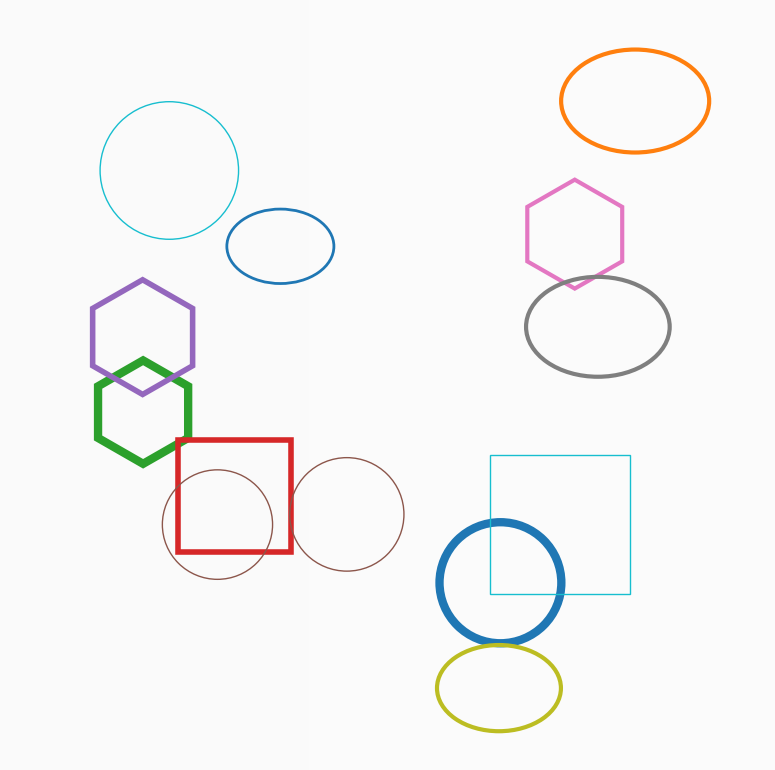[{"shape": "oval", "thickness": 1, "radius": 0.35, "center": [0.362, 0.68]}, {"shape": "circle", "thickness": 3, "radius": 0.39, "center": [0.646, 0.243]}, {"shape": "oval", "thickness": 1.5, "radius": 0.48, "center": [0.82, 0.869]}, {"shape": "hexagon", "thickness": 3, "radius": 0.34, "center": [0.185, 0.465]}, {"shape": "square", "thickness": 2, "radius": 0.36, "center": [0.302, 0.356]}, {"shape": "hexagon", "thickness": 2, "radius": 0.37, "center": [0.184, 0.562]}, {"shape": "circle", "thickness": 0.5, "radius": 0.37, "center": [0.448, 0.332]}, {"shape": "circle", "thickness": 0.5, "radius": 0.36, "center": [0.281, 0.319]}, {"shape": "hexagon", "thickness": 1.5, "radius": 0.35, "center": [0.742, 0.696]}, {"shape": "oval", "thickness": 1.5, "radius": 0.46, "center": [0.771, 0.576]}, {"shape": "oval", "thickness": 1.5, "radius": 0.4, "center": [0.644, 0.106]}, {"shape": "square", "thickness": 0.5, "radius": 0.45, "center": [0.723, 0.319]}, {"shape": "circle", "thickness": 0.5, "radius": 0.45, "center": [0.218, 0.779]}]